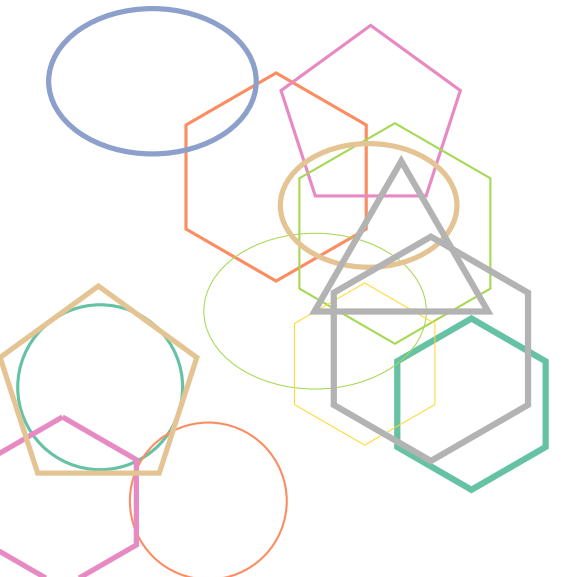[{"shape": "circle", "thickness": 1.5, "radius": 0.71, "center": [0.173, 0.329]}, {"shape": "hexagon", "thickness": 3, "radius": 0.74, "center": [0.816, 0.299]}, {"shape": "hexagon", "thickness": 1.5, "radius": 0.9, "center": [0.478, 0.693]}, {"shape": "circle", "thickness": 1, "radius": 0.68, "center": [0.361, 0.132]}, {"shape": "oval", "thickness": 2.5, "radius": 0.9, "center": [0.264, 0.858]}, {"shape": "pentagon", "thickness": 1.5, "radius": 0.82, "center": [0.642, 0.792]}, {"shape": "hexagon", "thickness": 2.5, "radius": 0.74, "center": [0.108, 0.129]}, {"shape": "hexagon", "thickness": 1, "radius": 0.95, "center": [0.684, 0.595]}, {"shape": "oval", "thickness": 0.5, "radius": 0.96, "center": [0.546, 0.46]}, {"shape": "hexagon", "thickness": 0.5, "radius": 0.7, "center": [0.631, 0.369]}, {"shape": "oval", "thickness": 2.5, "radius": 0.76, "center": [0.638, 0.643]}, {"shape": "pentagon", "thickness": 2.5, "radius": 0.9, "center": [0.17, 0.325]}, {"shape": "triangle", "thickness": 3, "radius": 0.87, "center": [0.695, 0.547]}, {"shape": "hexagon", "thickness": 3, "radius": 0.97, "center": [0.746, 0.395]}]